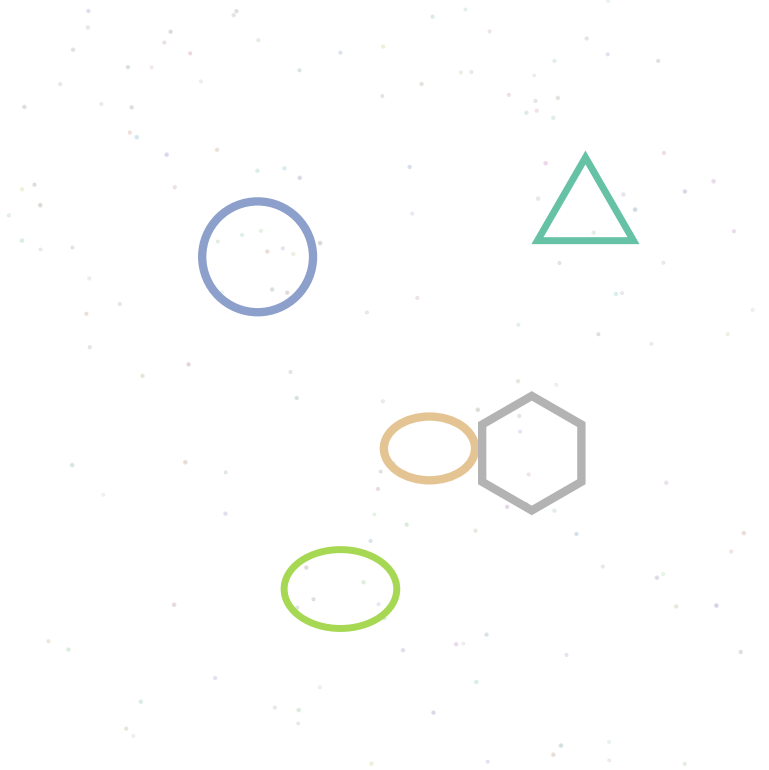[{"shape": "triangle", "thickness": 2.5, "radius": 0.36, "center": [0.76, 0.723]}, {"shape": "circle", "thickness": 3, "radius": 0.36, "center": [0.335, 0.666]}, {"shape": "oval", "thickness": 2.5, "radius": 0.37, "center": [0.442, 0.235]}, {"shape": "oval", "thickness": 3, "radius": 0.3, "center": [0.558, 0.418]}, {"shape": "hexagon", "thickness": 3, "radius": 0.37, "center": [0.691, 0.411]}]